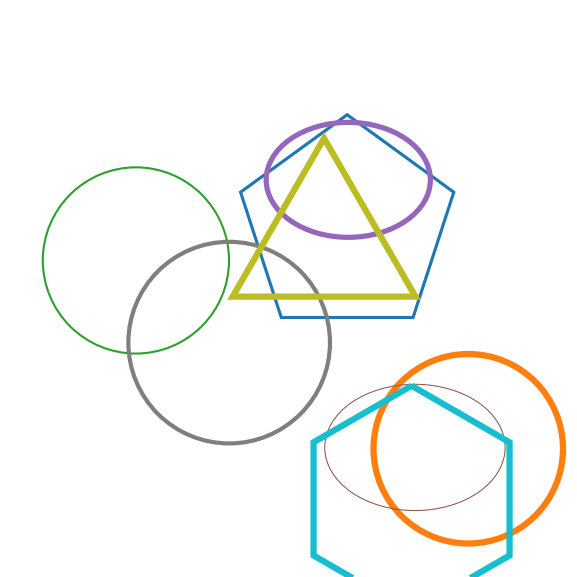[{"shape": "pentagon", "thickness": 1.5, "radius": 0.97, "center": [0.601, 0.606]}, {"shape": "circle", "thickness": 3, "radius": 0.82, "center": [0.811, 0.222]}, {"shape": "circle", "thickness": 1, "radius": 0.81, "center": [0.235, 0.548]}, {"shape": "oval", "thickness": 2.5, "radius": 0.71, "center": [0.603, 0.688]}, {"shape": "oval", "thickness": 0.5, "radius": 0.78, "center": [0.719, 0.224]}, {"shape": "circle", "thickness": 2, "radius": 0.87, "center": [0.397, 0.406]}, {"shape": "triangle", "thickness": 3, "radius": 0.91, "center": [0.561, 0.577]}, {"shape": "hexagon", "thickness": 3, "radius": 0.98, "center": [0.713, 0.135]}]